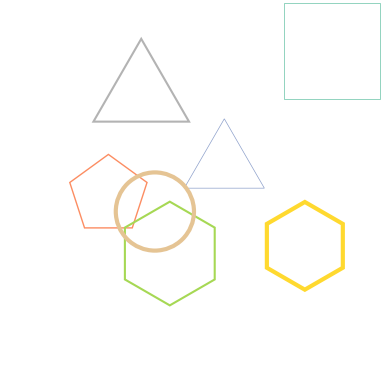[{"shape": "square", "thickness": 0.5, "radius": 0.62, "center": [0.861, 0.867]}, {"shape": "pentagon", "thickness": 1, "radius": 0.53, "center": [0.282, 0.493]}, {"shape": "triangle", "thickness": 0.5, "radius": 0.6, "center": [0.583, 0.571]}, {"shape": "hexagon", "thickness": 1.5, "radius": 0.67, "center": [0.441, 0.341]}, {"shape": "hexagon", "thickness": 3, "radius": 0.57, "center": [0.792, 0.361]}, {"shape": "circle", "thickness": 3, "radius": 0.51, "center": [0.402, 0.451]}, {"shape": "triangle", "thickness": 1.5, "radius": 0.72, "center": [0.367, 0.756]}]